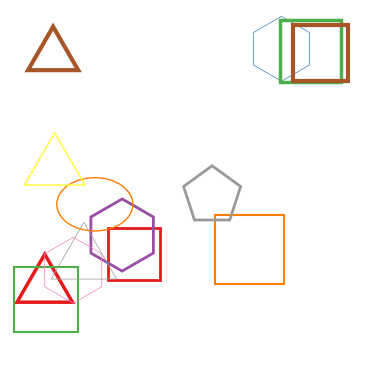[{"shape": "triangle", "thickness": 2.5, "radius": 0.42, "center": [0.116, 0.257]}, {"shape": "square", "thickness": 2, "radius": 0.34, "center": [0.349, 0.341]}, {"shape": "hexagon", "thickness": 0.5, "radius": 0.42, "center": [0.731, 0.873]}, {"shape": "square", "thickness": 1.5, "radius": 0.42, "center": [0.119, 0.222]}, {"shape": "square", "thickness": 2.5, "radius": 0.4, "center": [0.806, 0.868]}, {"shape": "hexagon", "thickness": 2, "radius": 0.47, "center": [0.317, 0.39]}, {"shape": "square", "thickness": 1.5, "radius": 0.45, "center": [0.648, 0.352]}, {"shape": "oval", "thickness": 1, "radius": 0.49, "center": [0.246, 0.469]}, {"shape": "triangle", "thickness": 1, "radius": 0.45, "center": [0.142, 0.565]}, {"shape": "triangle", "thickness": 3, "radius": 0.38, "center": [0.138, 0.855]}, {"shape": "square", "thickness": 3, "radius": 0.36, "center": [0.833, 0.862]}, {"shape": "hexagon", "thickness": 0.5, "radius": 0.43, "center": [0.19, 0.298]}, {"shape": "triangle", "thickness": 0.5, "radius": 0.49, "center": [0.218, 0.324]}, {"shape": "pentagon", "thickness": 2, "radius": 0.39, "center": [0.551, 0.492]}]